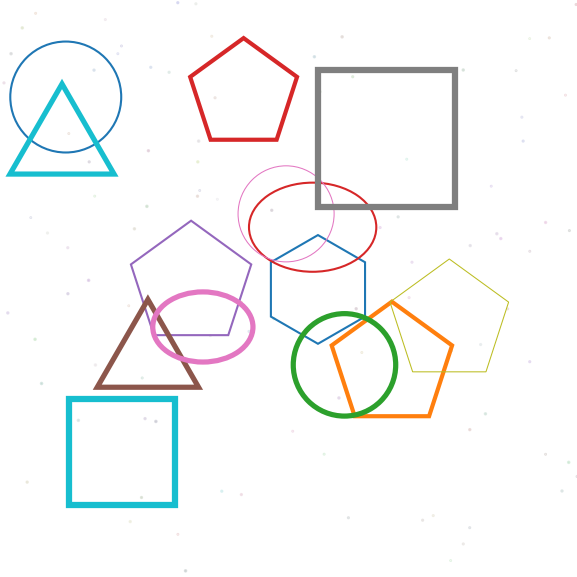[{"shape": "circle", "thickness": 1, "radius": 0.48, "center": [0.114, 0.831]}, {"shape": "hexagon", "thickness": 1, "radius": 0.47, "center": [0.551, 0.498]}, {"shape": "pentagon", "thickness": 2, "radius": 0.55, "center": [0.679, 0.367]}, {"shape": "circle", "thickness": 2.5, "radius": 0.44, "center": [0.597, 0.367]}, {"shape": "oval", "thickness": 1, "radius": 0.55, "center": [0.541, 0.606]}, {"shape": "pentagon", "thickness": 2, "radius": 0.49, "center": [0.422, 0.836]}, {"shape": "pentagon", "thickness": 1, "radius": 0.55, "center": [0.331, 0.507]}, {"shape": "triangle", "thickness": 2.5, "radius": 0.51, "center": [0.256, 0.379]}, {"shape": "circle", "thickness": 0.5, "radius": 0.42, "center": [0.495, 0.629]}, {"shape": "oval", "thickness": 2.5, "radius": 0.43, "center": [0.351, 0.433]}, {"shape": "square", "thickness": 3, "radius": 0.59, "center": [0.67, 0.76]}, {"shape": "pentagon", "thickness": 0.5, "radius": 0.54, "center": [0.778, 0.443]}, {"shape": "square", "thickness": 3, "radius": 0.46, "center": [0.212, 0.216]}, {"shape": "triangle", "thickness": 2.5, "radius": 0.52, "center": [0.107, 0.75]}]